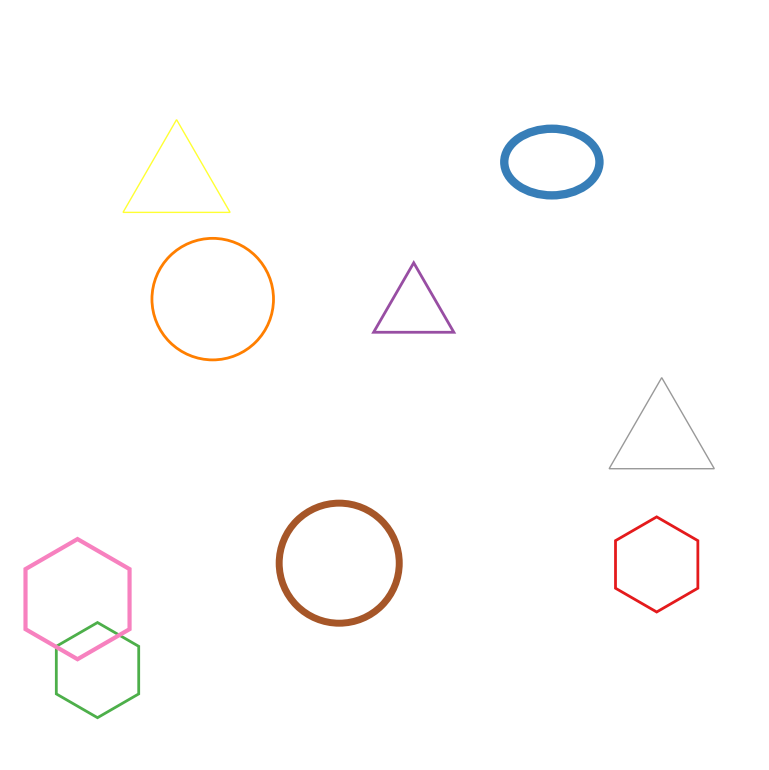[{"shape": "hexagon", "thickness": 1, "radius": 0.31, "center": [0.853, 0.267]}, {"shape": "oval", "thickness": 3, "radius": 0.31, "center": [0.717, 0.79]}, {"shape": "hexagon", "thickness": 1, "radius": 0.31, "center": [0.127, 0.13]}, {"shape": "triangle", "thickness": 1, "radius": 0.3, "center": [0.537, 0.599]}, {"shape": "circle", "thickness": 1, "radius": 0.39, "center": [0.276, 0.612]}, {"shape": "triangle", "thickness": 0.5, "radius": 0.4, "center": [0.229, 0.764]}, {"shape": "circle", "thickness": 2.5, "radius": 0.39, "center": [0.441, 0.269]}, {"shape": "hexagon", "thickness": 1.5, "radius": 0.39, "center": [0.101, 0.222]}, {"shape": "triangle", "thickness": 0.5, "radius": 0.39, "center": [0.859, 0.431]}]